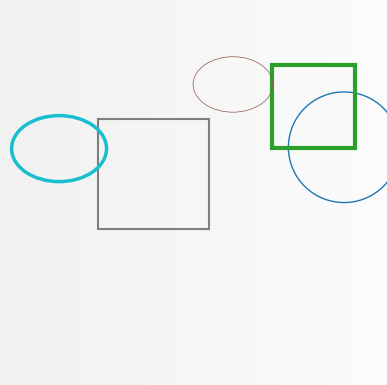[{"shape": "circle", "thickness": 1, "radius": 0.72, "center": [0.888, 0.618]}, {"shape": "square", "thickness": 3, "radius": 0.54, "center": [0.81, 0.724]}, {"shape": "oval", "thickness": 0.5, "radius": 0.51, "center": [0.601, 0.781]}, {"shape": "square", "thickness": 1.5, "radius": 0.72, "center": [0.397, 0.548]}, {"shape": "oval", "thickness": 2.5, "radius": 0.61, "center": [0.152, 0.614]}]